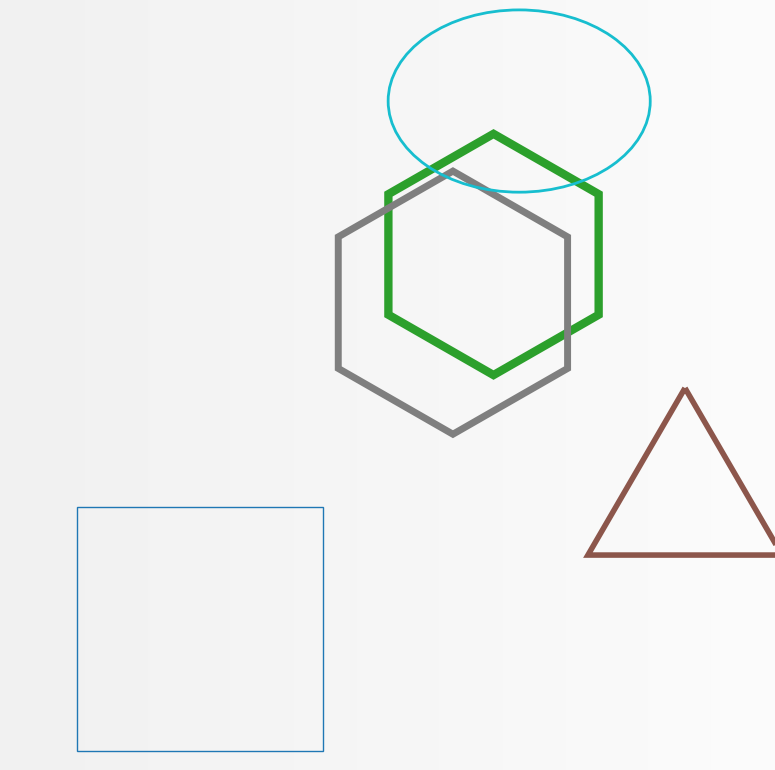[{"shape": "square", "thickness": 0.5, "radius": 0.79, "center": [0.258, 0.183]}, {"shape": "hexagon", "thickness": 3, "radius": 0.78, "center": [0.637, 0.67]}, {"shape": "triangle", "thickness": 2, "radius": 0.72, "center": [0.884, 0.351]}, {"shape": "hexagon", "thickness": 2.5, "radius": 0.85, "center": [0.584, 0.607]}, {"shape": "oval", "thickness": 1, "radius": 0.85, "center": [0.67, 0.869]}]